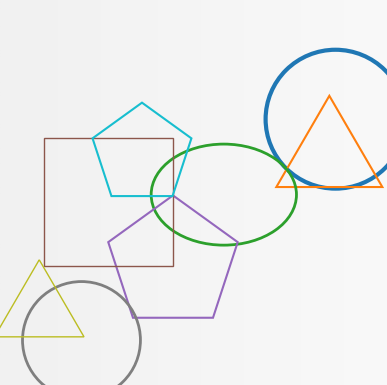[{"shape": "circle", "thickness": 3, "radius": 0.9, "center": [0.866, 0.69]}, {"shape": "triangle", "thickness": 1.5, "radius": 0.79, "center": [0.85, 0.593]}, {"shape": "oval", "thickness": 2, "radius": 0.94, "center": [0.578, 0.494]}, {"shape": "pentagon", "thickness": 1.5, "radius": 0.88, "center": [0.446, 0.317]}, {"shape": "square", "thickness": 1, "radius": 0.83, "center": [0.279, 0.475]}, {"shape": "circle", "thickness": 2, "radius": 0.76, "center": [0.21, 0.116]}, {"shape": "triangle", "thickness": 1, "radius": 0.67, "center": [0.101, 0.192]}, {"shape": "pentagon", "thickness": 1.5, "radius": 0.67, "center": [0.366, 0.599]}]